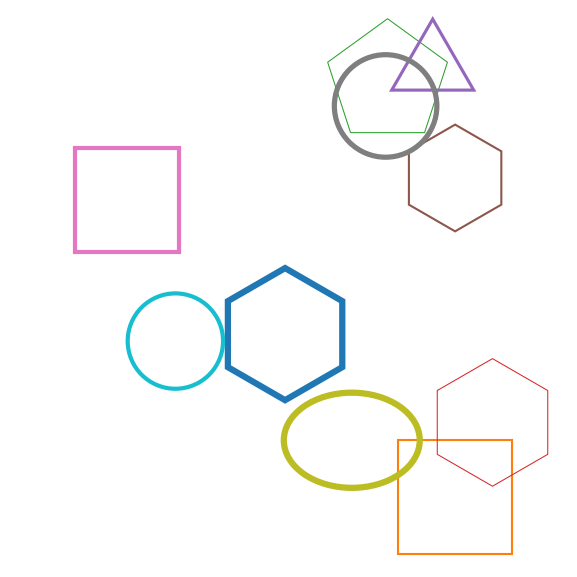[{"shape": "hexagon", "thickness": 3, "radius": 0.57, "center": [0.494, 0.421]}, {"shape": "square", "thickness": 1, "radius": 0.49, "center": [0.789, 0.139]}, {"shape": "pentagon", "thickness": 0.5, "radius": 0.55, "center": [0.671, 0.858]}, {"shape": "hexagon", "thickness": 0.5, "radius": 0.55, "center": [0.853, 0.268]}, {"shape": "triangle", "thickness": 1.5, "radius": 0.41, "center": [0.749, 0.884]}, {"shape": "hexagon", "thickness": 1, "radius": 0.46, "center": [0.788, 0.691]}, {"shape": "square", "thickness": 2, "radius": 0.45, "center": [0.219, 0.652]}, {"shape": "circle", "thickness": 2.5, "radius": 0.44, "center": [0.668, 0.816]}, {"shape": "oval", "thickness": 3, "radius": 0.59, "center": [0.609, 0.237]}, {"shape": "circle", "thickness": 2, "radius": 0.41, "center": [0.304, 0.409]}]